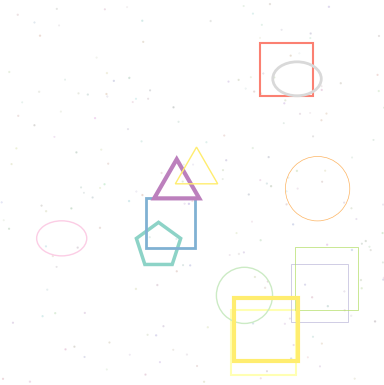[{"shape": "pentagon", "thickness": 2.5, "radius": 0.3, "center": [0.412, 0.362]}, {"shape": "square", "thickness": 1.5, "radius": 0.42, "center": [0.685, 0.11]}, {"shape": "square", "thickness": 0.5, "radius": 0.37, "center": [0.83, 0.238]}, {"shape": "square", "thickness": 1.5, "radius": 0.34, "center": [0.744, 0.819]}, {"shape": "square", "thickness": 2, "radius": 0.32, "center": [0.443, 0.42]}, {"shape": "circle", "thickness": 0.5, "radius": 0.42, "center": [0.825, 0.51]}, {"shape": "square", "thickness": 0.5, "radius": 0.41, "center": [0.847, 0.276]}, {"shape": "oval", "thickness": 1, "radius": 0.33, "center": [0.16, 0.381]}, {"shape": "oval", "thickness": 2, "radius": 0.31, "center": [0.771, 0.795]}, {"shape": "triangle", "thickness": 3, "radius": 0.34, "center": [0.459, 0.519]}, {"shape": "circle", "thickness": 1, "radius": 0.36, "center": [0.635, 0.233]}, {"shape": "triangle", "thickness": 1, "radius": 0.32, "center": [0.51, 0.554]}, {"shape": "square", "thickness": 3, "radius": 0.41, "center": [0.691, 0.144]}]